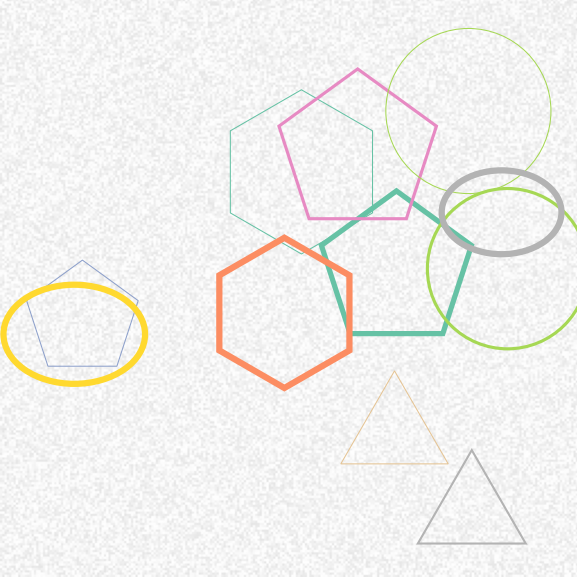[{"shape": "hexagon", "thickness": 0.5, "radius": 0.71, "center": [0.522, 0.702]}, {"shape": "pentagon", "thickness": 2.5, "radius": 0.68, "center": [0.686, 0.532]}, {"shape": "hexagon", "thickness": 3, "radius": 0.65, "center": [0.492, 0.457]}, {"shape": "pentagon", "thickness": 0.5, "radius": 0.51, "center": [0.143, 0.447]}, {"shape": "pentagon", "thickness": 1.5, "radius": 0.72, "center": [0.619, 0.736]}, {"shape": "circle", "thickness": 0.5, "radius": 0.71, "center": [0.811, 0.807]}, {"shape": "circle", "thickness": 1.5, "radius": 0.69, "center": [0.879, 0.534]}, {"shape": "oval", "thickness": 3, "radius": 0.61, "center": [0.129, 0.42]}, {"shape": "triangle", "thickness": 0.5, "radius": 0.54, "center": [0.683, 0.25]}, {"shape": "triangle", "thickness": 1, "radius": 0.54, "center": [0.817, 0.112]}, {"shape": "oval", "thickness": 3, "radius": 0.52, "center": [0.869, 0.632]}]